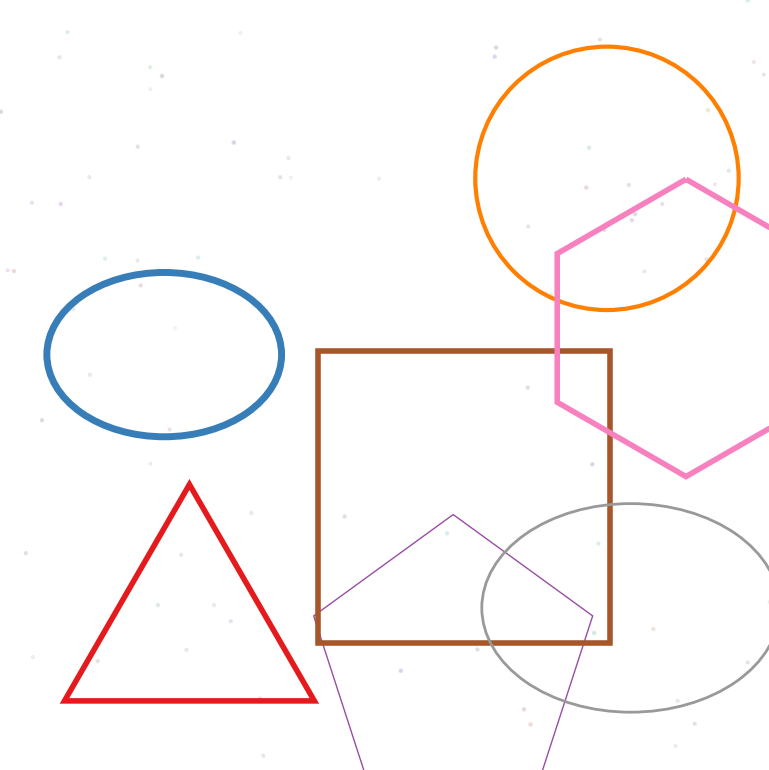[{"shape": "triangle", "thickness": 2, "radius": 0.94, "center": [0.246, 0.183]}, {"shape": "oval", "thickness": 2.5, "radius": 0.76, "center": [0.213, 0.539]}, {"shape": "pentagon", "thickness": 0.5, "radius": 0.95, "center": [0.589, 0.141]}, {"shape": "circle", "thickness": 1.5, "radius": 0.86, "center": [0.788, 0.768]}, {"shape": "square", "thickness": 2, "radius": 0.95, "center": [0.603, 0.354]}, {"shape": "hexagon", "thickness": 2, "radius": 0.97, "center": [0.891, 0.574]}, {"shape": "oval", "thickness": 1, "radius": 0.97, "center": [0.819, 0.211]}]